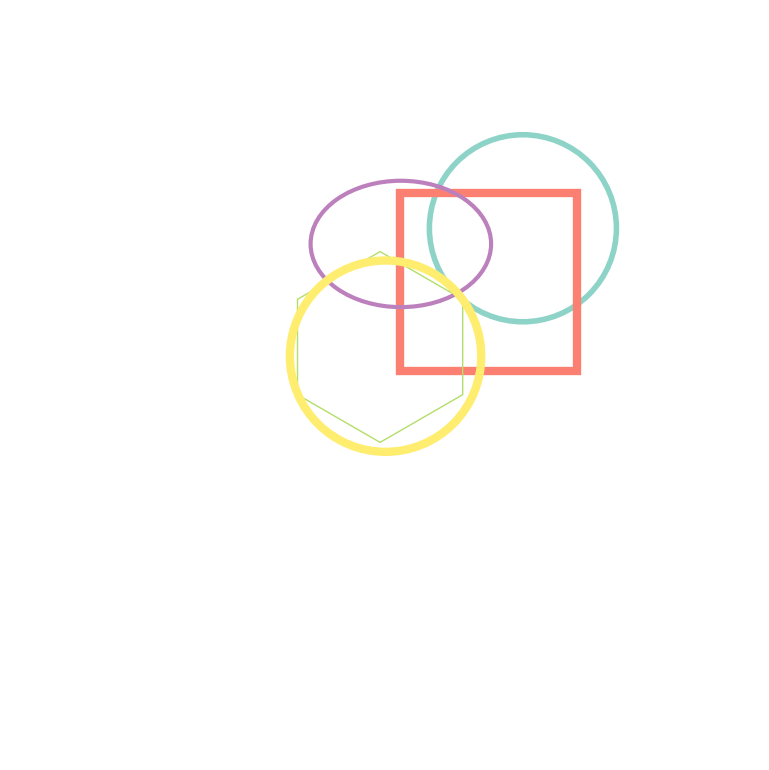[{"shape": "circle", "thickness": 2, "radius": 0.61, "center": [0.679, 0.704]}, {"shape": "square", "thickness": 3, "radius": 0.58, "center": [0.634, 0.634]}, {"shape": "hexagon", "thickness": 0.5, "radius": 0.62, "center": [0.494, 0.549]}, {"shape": "oval", "thickness": 1.5, "radius": 0.59, "center": [0.521, 0.683]}, {"shape": "circle", "thickness": 3, "radius": 0.62, "center": [0.501, 0.537]}]